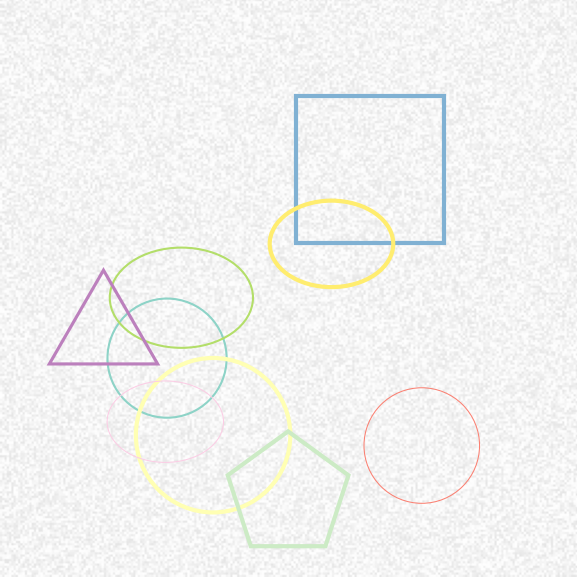[{"shape": "circle", "thickness": 1, "radius": 0.52, "center": [0.289, 0.379]}, {"shape": "circle", "thickness": 2, "radius": 0.67, "center": [0.369, 0.246]}, {"shape": "circle", "thickness": 0.5, "radius": 0.5, "center": [0.73, 0.228]}, {"shape": "square", "thickness": 2, "radius": 0.64, "center": [0.641, 0.706]}, {"shape": "oval", "thickness": 1, "radius": 0.62, "center": [0.314, 0.484]}, {"shape": "oval", "thickness": 0.5, "radius": 0.5, "center": [0.286, 0.269]}, {"shape": "triangle", "thickness": 1.5, "radius": 0.54, "center": [0.179, 0.423]}, {"shape": "pentagon", "thickness": 2, "radius": 0.55, "center": [0.499, 0.142]}, {"shape": "oval", "thickness": 2, "radius": 0.53, "center": [0.574, 0.577]}]